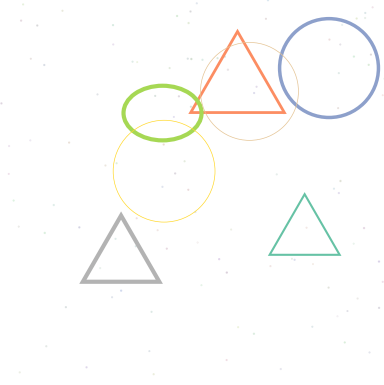[{"shape": "triangle", "thickness": 1.5, "radius": 0.52, "center": [0.791, 0.391]}, {"shape": "triangle", "thickness": 2, "radius": 0.7, "center": [0.617, 0.778]}, {"shape": "circle", "thickness": 2.5, "radius": 0.64, "center": [0.855, 0.823]}, {"shape": "oval", "thickness": 3, "radius": 0.51, "center": [0.422, 0.706]}, {"shape": "circle", "thickness": 0.5, "radius": 0.66, "center": [0.426, 0.555]}, {"shape": "circle", "thickness": 0.5, "radius": 0.64, "center": [0.648, 0.763]}, {"shape": "triangle", "thickness": 3, "radius": 0.57, "center": [0.314, 0.325]}]